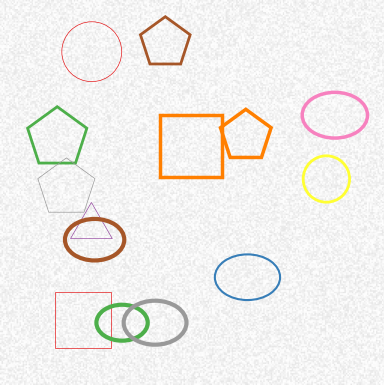[{"shape": "square", "thickness": 0.5, "radius": 0.36, "center": [0.215, 0.168]}, {"shape": "circle", "thickness": 0.5, "radius": 0.39, "center": [0.238, 0.866]}, {"shape": "oval", "thickness": 1.5, "radius": 0.42, "center": [0.643, 0.28]}, {"shape": "oval", "thickness": 3, "radius": 0.33, "center": [0.317, 0.162]}, {"shape": "pentagon", "thickness": 2, "radius": 0.4, "center": [0.149, 0.642]}, {"shape": "triangle", "thickness": 0.5, "radius": 0.31, "center": [0.237, 0.412]}, {"shape": "pentagon", "thickness": 2.5, "radius": 0.35, "center": [0.638, 0.647]}, {"shape": "square", "thickness": 2.5, "radius": 0.4, "center": [0.496, 0.621]}, {"shape": "circle", "thickness": 2, "radius": 0.3, "center": [0.848, 0.535]}, {"shape": "oval", "thickness": 3, "radius": 0.39, "center": [0.246, 0.377]}, {"shape": "pentagon", "thickness": 2, "radius": 0.34, "center": [0.429, 0.889]}, {"shape": "oval", "thickness": 2.5, "radius": 0.42, "center": [0.87, 0.701]}, {"shape": "pentagon", "thickness": 0.5, "radius": 0.39, "center": [0.172, 0.512]}, {"shape": "oval", "thickness": 3, "radius": 0.41, "center": [0.403, 0.162]}]